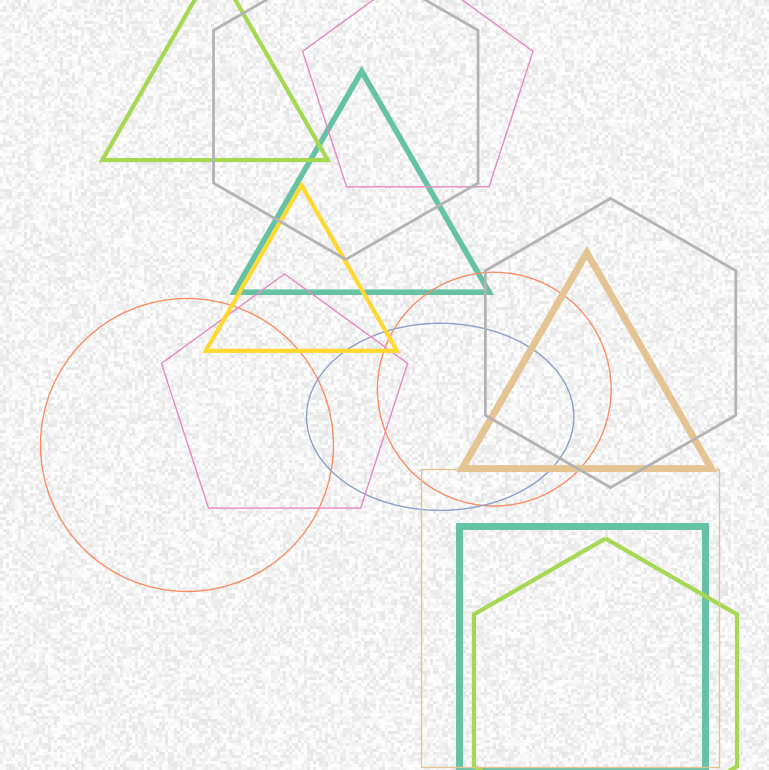[{"shape": "triangle", "thickness": 2, "radius": 0.96, "center": [0.47, 0.716]}, {"shape": "square", "thickness": 2.5, "radius": 0.8, "center": [0.756, 0.158]}, {"shape": "circle", "thickness": 0.5, "radius": 0.95, "center": [0.243, 0.422]}, {"shape": "circle", "thickness": 0.5, "radius": 0.76, "center": [0.642, 0.495]}, {"shape": "oval", "thickness": 0.5, "radius": 0.87, "center": [0.572, 0.459]}, {"shape": "pentagon", "thickness": 0.5, "radius": 0.84, "center": [0.37, 0.476]}, {"shape": "pentagon", "thickness": 0.5, "radius": 0.79, "center": [0.543, 0.885]}, {"shape": "hexagon", "thickness": 1.5, "radius": 0.99, "center": [0.786, 0.103]}, {"shape": "triangle", "thickness": 1.5, "radius": 0.85, "center": [0.279, 0.877]}, {"shape": "triangle", "thickness": 1.5, "radius": 0.72, "center": [0.391, 0.616]}, {"shape": "square", "thickness": 0.5, "radius": 0.97, "center": [0.741, 0.197]}, {"shape": "triangle", "thickness": 2.5, "radius": 0.93, "center": [0.762, 0.485]}, {"shape": "hexagon", "thickness": 1, "radius": 0.94, "center": [0.793, 0.555]}, {"shape": "hexagon", "thickness": 1, "radius": 0.99, "center": [0.449, 0.861]}]